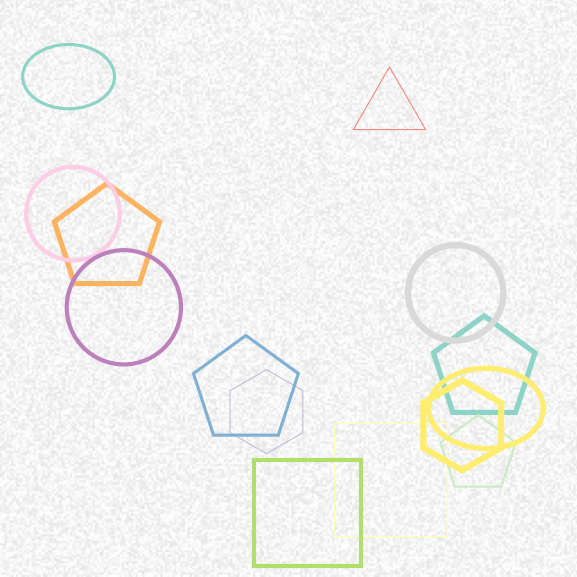[{"shape": "pentagon", "thickness": 2.5, "radius": 0.46, "center": [0.838, 0.36]}, {"shape": "oval", "thickness": 1.5, "radius": 0.4, "center": [0.119, 0.866]}, {"shape": "square", "thickness": 0.5, "radius": 0.49, "center": [0.676, 0.169]}, {"shape": "hexagon", "thickness": 0.5, "radius": 0.36, "center": [0.461, 0.286]}, {"shape": "triangle", "thickness": 0.5, "radius": 0.36, "center": [0.674, 0.811]}, {"shape": "pentagon", "thickness": 1.5, "radius": 0.48, "center": [0.426, 0.323]}, {"shape": "pentagon", "thickness": 2.5, "radius": 0.48, "center": [0.185, 0.586]}, {"shape": "square", "thickness": 2, "radius": 0.46, "center": [0.533, 0.111]}, {"shape": "circle", "thickness": 2, "radius": 0.41, "center": [0.126, 0.629]}, {"shape": "circle", "thickness": 3, "radius": 0.41, "center": [0.789, 0.492]}, {"shape": "circle", "thickness": 2, "radius": 0.49, "center": [0.214, 0.467]}, {"shape": "pentagon", "thickness": 1, "radius": 0.34, "center": [0.828, 0.212]}, {"shape": "oval", "thickness": 2.5, "radius": 0.5, "center": [0.842, 0.292]}, {"shape": "hexagon", "thickness": 3, "radius": 0.39, "center": [0.8, 0.263]}]